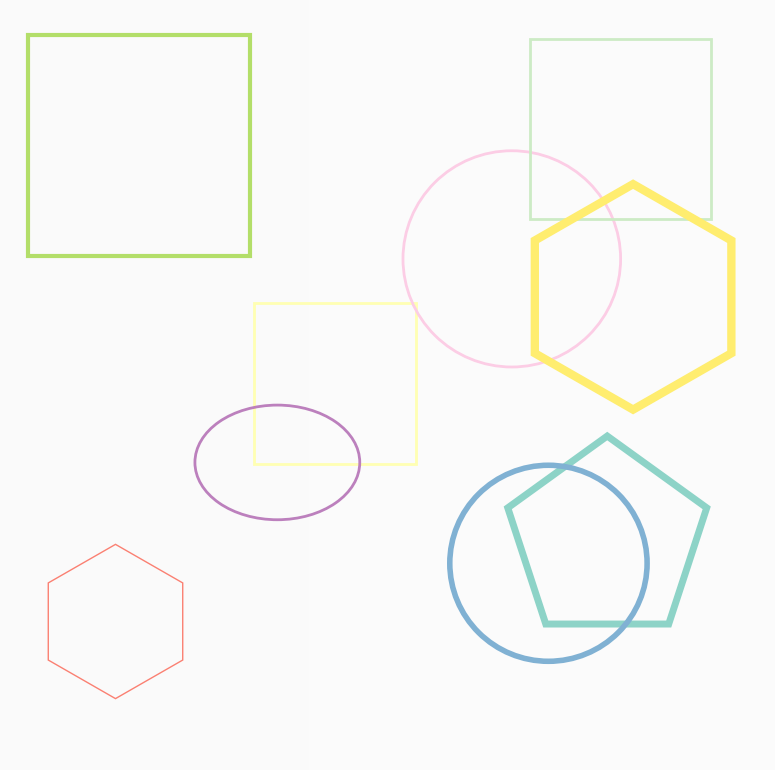[{"shape": "pentagon", "thickness": 2.5, "radius": 0.67, "center": [0.784, 0.299]}, {"shape": "square", "thickness": 1, "radius": 0.52, "center": [0.432, 0.502]}, {"shape": "hexagon", "thickness": 0.5, "radius": 0.5, "center": [0.149, 0.193]}, {"shape": "circle", "thickness": 2, "radius": 0.64, "center": [0.708, 0.268]}, {"shape": "square", "thickness": 1.5, "radius": 0.72, "center": [0.18, 0.811]}, {"shape": "circle", "thickness": 1, "radius": 0.7, "center": [0.66, 0.664]}, {"shape": "oval", "thickness": 1, "radius": 0.53, "center": [0.358, 0.399]}, {"shape": "square", "thickness": 1, "radius": 0.58, "center": [0.801, 0.832]}, {"shape": "hexagon", "thickness": 3, "radius": 0.73, "center": [0.817, 0.614]}]